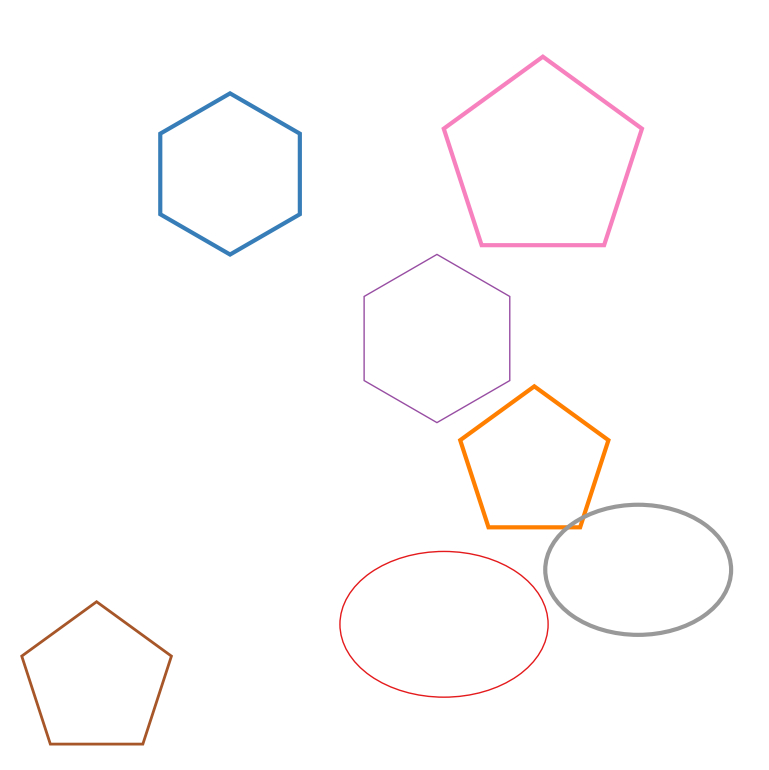[{"shape": "oval", "thickness": 0.5, "radius": 0.68, "center": [0.577, 0.189]}, {"shape": "hexagon", "thickness": 1.5, "radius": 0.52, "center": [0.299, 0.774]}, {"shape": "hexagon", "thickness": 0.5, "radius": 0.55, "center": [0.567, 0.56]}, {"shape": "pentagon", "thickness": 1.5, "radius": 0.51, "center": [0.694, 0.397]}, {"shape": "pentagon", "thickness": 1, "radius": 0.51, "center": [0.125, 0.116]}, {"shape": "pentagon", "thickness": 1.5, "radius": 0.68, "center": [0.705, 0.791]}, {"shape": "oval", "thickness": 1.5, "radius": 0.6, "center": [0.829, 0.26]}]